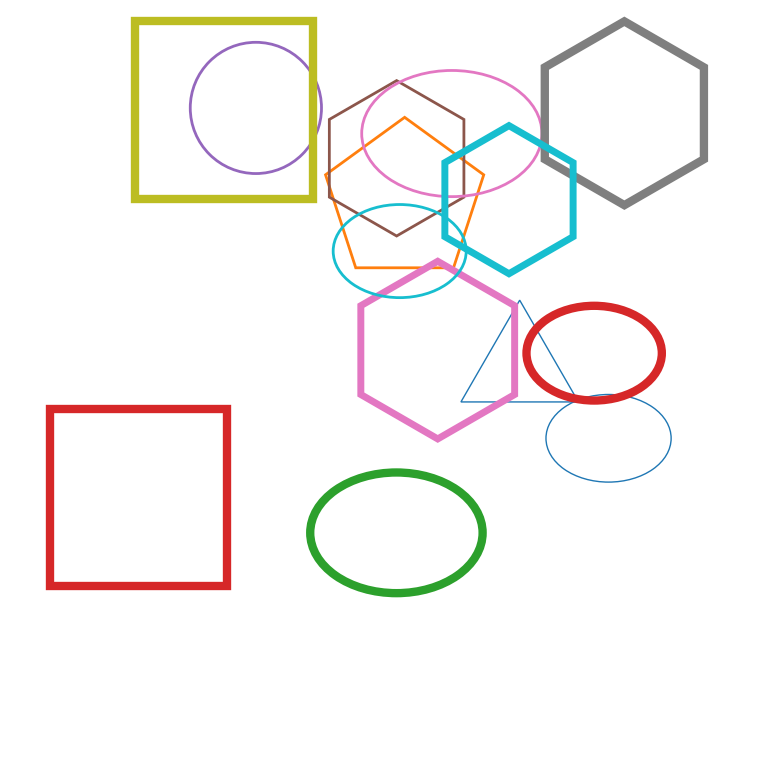[{"shape": "triangle", "thickness": 0.5, "radius": 0.44, "center": [0.675, 0.522]}, {"shape": "oval", "thickness": 0.5, "radius": 0.41, "center": [0.79, 0.431]}, {"shape": "pentagon", "thickness": 1, "radius": 0.54, "center": [0.526, 0.74]}, {"shape": "oval", "thickness": 3, "radius": 0.56, "center": [0.515, 0.308]}, {"shape": "square", "thickness": 3, "radius": 0.57, "center": [0.18, 0.354]}, {"shape": "oval", "thickness": 3, "radius": 0.44, "center": [0.772, 0.541]}, {"shape": "circle", "thickness": 1, "radius": 0.43, "center": [0.332, 0.86]}, {"shape": "hexagon", "thickness": 1, "radius": 0.5, "center": [0.515, 0.794]}, {"shape": "oval", "thickness": 1, "radius": 0.59, "center": [0.587, 0.827]}, {"shape": "hexagon", "thickness": 2.5, "radius": 0.58, "center": [0.568, 0.545]}, {"shape": "hexagon", "thickness": 3, "radius": 0.6, "center": [0.811, 0.853]}, {"shape": "square", "thickness": 3, "radius": 0.58, "center": [0.291, 0.858]}, {"shape": "oval", "thickness": 1, "radius": 0.43, "center": [0.519, 0.674]}, {"shape": "hexagon", "thickness": 2.5, "radius": 0.48, "center": [0.661, 0.741]}]